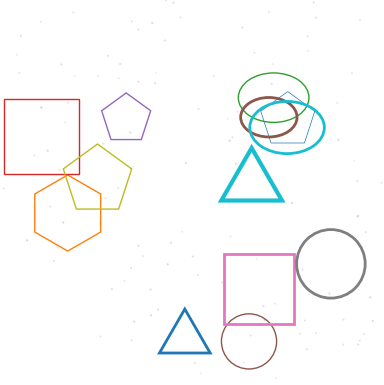[{"shape": "pentagon", "thickness": 0.5, "radius": 0.37, "center": [0.747, 0.688]}, {"shape": "triangle", "thickness": 2, "radius": 0.38, "center": [0.48, 0.121]}, {"shape": "hexagon", "thickness": 1, "radius": 0.49, "center": [0.176, 0.447]}, {"shape": "oval", "thickness": 1, "radius": 0.46, "center": [0.711, 0.746]}, {"shape": "square", "thickness": 1, "radius": 0.49, "center": [0.107, 0.646]}, {"shape": "pentagon", "thickness": 1, "radius": 0.33, "center": [0.328, 0.692]}, {"shape": "circle", "thickness": 1, "radius": 0.36, "center": [0.647, 0.113]}, {"shape": "oval", "thickness": 2, "radius": 0.37, "center": [0.698, 0.696]}, {"shape": "square", "thickness": 2, "radius": 0.45, "center": [0.672, 0.248]}, {"shape": "circle", "thickness": 2, "radius": 0.45, "center": [0.86, 0.315]}, {"shape": "pentagon", "thickness": 1, "radius": 0.47, "center": [0.253, 0.532]}, {"shape": "oval", "thickness": 2, "radius": 0.48, "center": [0.746, 0.669]}, {"shape": "triangle", "thickness": 3, "radius": 0.45, "center": [0.654, 0.525]}]